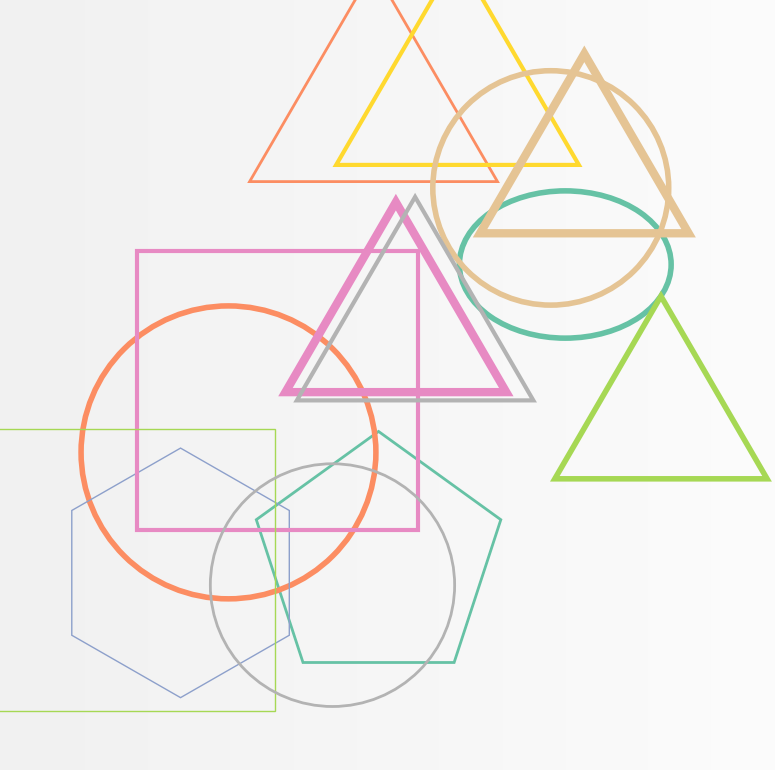[{"shape": "oval", "thickness": 2, "radius": 0.68, "center": [0.729, 0.656]}, {"shape": "pentagon", "thickness": 1, "radius": 0.83, "center": [0.488, 0.274]}, {"shape": "triangle", "thickness": 1, "radius": 0.92, "center": [0.482, 0.856]}, {"shape": "circle", "thickness": 2, "radius": 0.95, "center": [0.295, 0.413]}, {"shape": "hexagon", "thickness": 0.5, "radius": 0.81, "center": [0.233, 0.256]}, {"shape": "square", "thickness": 1.5, "radius": 0.91, "center": [0.359, 0.493]}, {"shape": "triangle", "thickness": 3, "radius": 0.82, "center": [0.511, 0.573]}, {"shape": "square", "thickness": 0.5, "radius": 0.92, "center": [0.171, 0.26]}, {"shape": "triangle", "thickness": 2, "radius": 0.79, "center": [0.853, 0.457]}, {"shape": "triangle", "thickness": 1.5, "radius": 0.9, "center": [0.59, 0.876]}, {"shape": "circle", "thickness": 2, "radius": 0.76, "center": [0.711, 0.756]}, {"shape": "triangle", "thickness": 3, "radius": 0.78, "center": [0.754, 0.775]}, {"shape": "circle", "thickness": 1, "radius": 0.79, "center": [0.429, 0.24]}, {"shape": "triangle", "thickness": 1.5, "radius": 0.88, "center": [0.536, 0.568]}]